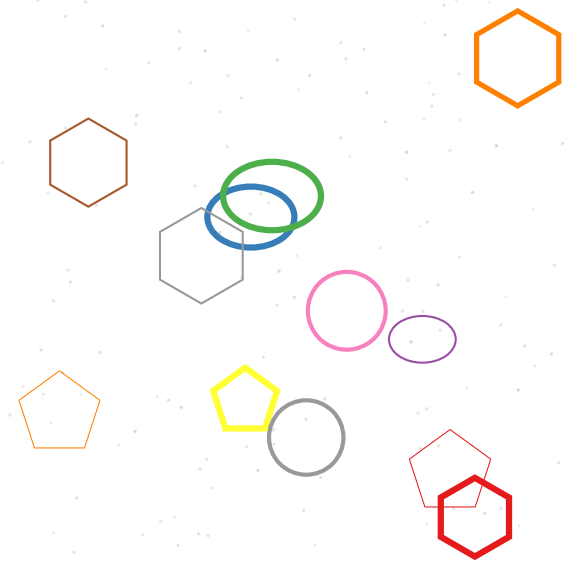[{"shape": "hexagon", "thickness": 3, "radius": 0.34, "center": [0.822, 0.104]}, {"shape": "pentagon", "thickness": 0.5, "radius": 0.37, "center": [0.779, 0.181]}, {"shape": "oval", "thickness": 3, "radius": 0.38, "center": [0.434, 0.623]}, {"shape": "oval", "thickness": 3, "radius": 0.42, "center": [0.471, 0.66]}, {"shape": "oval", "thickness": 1, "radius": 0.29, "center": [0.731, 0.412]}, {"shape": "hexagon", "thickness": 2.5, "radius": 0.41, "center": [0.896, 0.898]}, {"shape": "pentagon", "thickness": 0.5, "radius": 0.37, "center": [0.103, 0.283]}, {"shape": "pentagon", "thickness": 3, "radius": 0.29, "center": [0.424, 0.304]}, {"shape": "hexagon", "thickness": 1, "radius": 0.38, "center": [0.153, 0.718]}, {"shape": "circle", "thickness": 2, "radius": 0.34, "center": [0.6, 0.461]}, {"shape": "circle", "thickness": 2, "radius": 0.32, "center": [0.53, 0.242]}, {"shape": "hexagon", "thickness": 1, "radius": 0.41, "center": [0.349, 0.556]}]